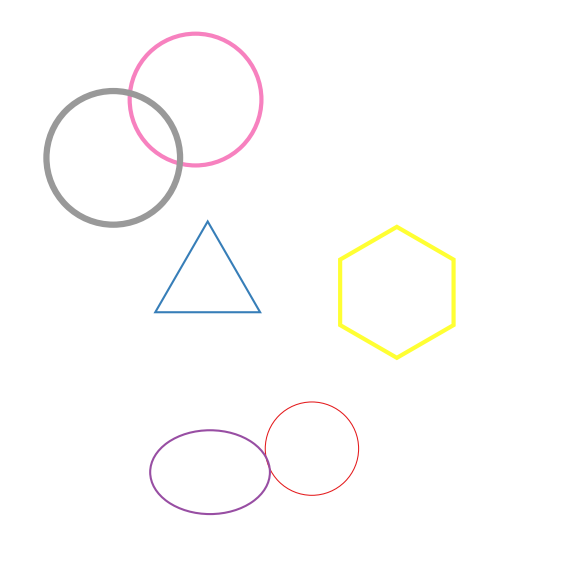[{"shape": "circle", "thickness": 0.5, "radius": 0.4, "center": [0.54, 0.222]}, {"shape": "triangle", "thickness": 1, "radius": 0.52, "center": [0.36, 0.511]}, {"shape": "oval", "thickness": 1, "radius": 0.52, "center": [0.364, 0.182]}, {"shape": "hexagon", "thickness": 2, "radius": 0.57, "center": [0.687, 0.493]}, {"shape": "circle", "thickness": 2, "radius": 0.57, "center": [0.339, 0.827]}, {"shape": "circle", "thickness": 3, "radius": 0.58, "center": [0.196, 0.726]}]